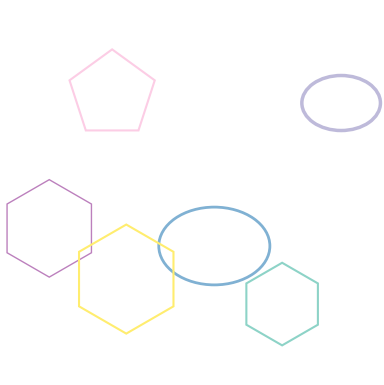[{"shape": "hexagon", "thickness": 1.5, "radius": 0.54, "center": [0.733, 0.21]}, {"shape": "oval", "thickness": 2.5, "radius": 0.51, "center": [0.886, 0.732]}, {"shape": "oval", "thickness": 2, "radius": 0.72, "center": [0.557, 0.361]}, {"shape": "pentagon", "thickness": 1.5, "radius": 0.58, "center": [0.291, 0.755]}, {"shape": "hexagon", "thickness": 1, "radius": 0.63, "center": [0.128, 0.407]}, {"shape": "hexagon", "thickness": 1.5, "radius": 0.71, "center": [0.328, 0.275]}]